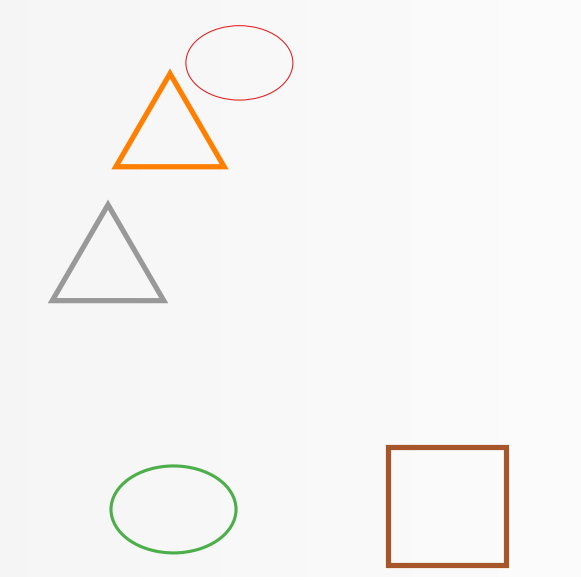[{"shape": "oval", "thickness": 0.5, "radius": 0.46, "center": [0.412, 0.89]}, {"shape": "oval", "thickness": 1.5, "radius": 0.54, "center": [0.299, 0.117]}, {"shape": "triangle", "thickness": 2.5, "radius": 0.54, "center": [0.292, 0.764]}, {"shape": "square", "thickness": 2.5, "radius": 0.51, "center": [0.769, 0.123]}, {"shape": "triangle", "thickness": 2.5, "radius": 0.55, "center": [0.186, 0.534]}]